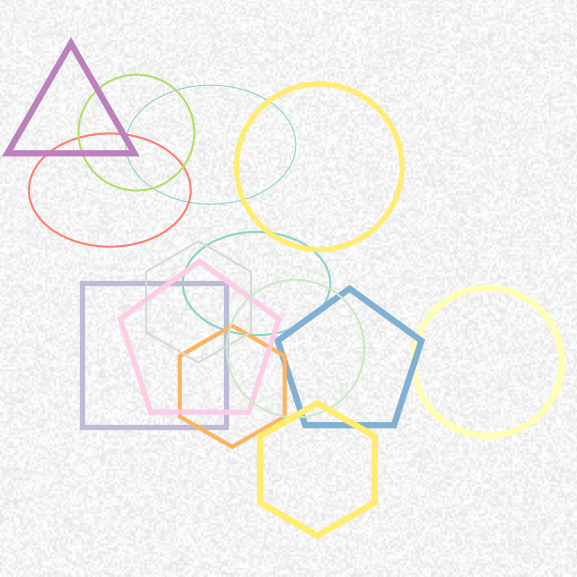[{"shape": "oval", "thickness": 1, "radius": 0.64, "center": [0.444, 0.508]}, {"shape": "oval", "thickness": 0.5, "radius": 0.74, "center": [0.365, 0.749]}, {"shape": "circle", "thickness": 3, "radius": 0.64, "center": [0.845, 0.372]}, {"shape": "square", "thickness": 2.5, "radius": 0.62, "center": [0.266, 0.384]}, {"shape": "oval", "thickness": 1, "radius": 0.7, "center": [0.19, 0.67]}, {"shape": "pentagon", "thickness": 3, "radius": 0.65, "center": [0.605, 0.369]}, {"shape": "hexagon", "thickness": 2, "radius": 0.52, "center": [0.402, 0.33]}, {"shape": "circle", "thickness": 1, "radius": 0.5, "center": [0.236, 0.769]}, {"shape": "pentagon", "thickness": 2.5, "radius": 0.72, "center": [0.346, 0.402]}, {"shape": "hexagon", "thickness": 1, "radius": 0.52, "center": [0.344, 0.476]}, {"shape": "triangle", "thickness": 3, "radius": 0.63, "center": [0.123, 0.797]}, {"shape": "circle", "thickness": 1, "radius": 0.6, "center": [0.512, 0.395]}, {"shape": "hexagon", "thickness": 3, "radius": 0.57, "center": [0.549, 0.186]}, {"shape": "circle", "thickness": 2.5, "radius": 0.72, "center": [0.553, 0.71]}]